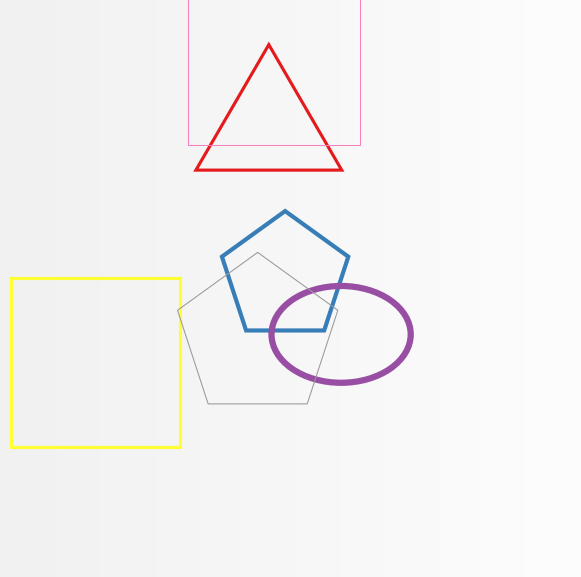[{"shape": "triangle", "thickness": 1.5, "radius": 0.72, "center": [0.462, 0.777]}, {"shape": "pentagon", "thickness": 2, "radius": 0.57, "center": [0.491, 0.519]}, {"shape": "oval", "thickness": 3, "radius": 0.6, "center": [0.587, 0.42]}, {"shape": "square", "thickness": 1.5, "radius": 0.73, "center": [0.165, 0.371]}, {"shape": "square", "thickness": 0.5, "radius": 0.74, "center": [0.472, 0.895]}, {"shape": "pentagon", "thickness": 0.5, "radius": 0.72, "center": [0.443, 0.417]}]